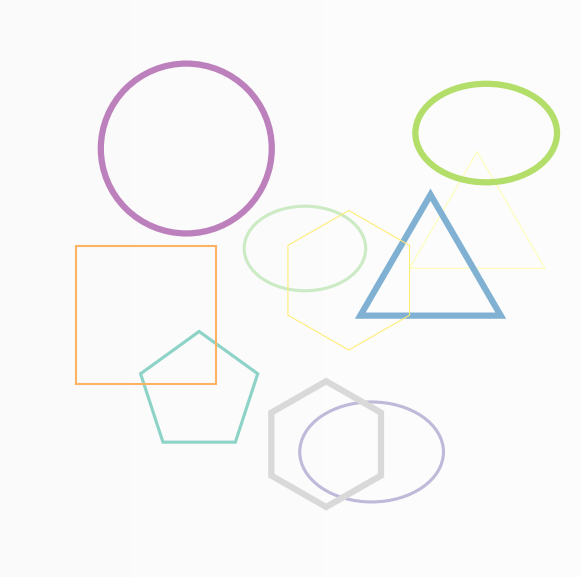[{"shape": "pentagon", "thickness": 1.5, "radius": 0.53, "center": [0.343, 0.319]}, {"shape": "triangle", "thickness": 0.5, "radius": 0.67, "center": [0.821, 0.602]}, {"shape": "oval", "thickness": 1.5, "radius": 0.62, "center": [0.639, 0.217]}, {"shape": "triangle", "thickness": 3, "radius": 0.7, "center": [0.741, 0.522]}, {"shape": "square", "thickness": 1, "radius": 0.6, "center": [0.251, 0.454]}, {"shape": "oval", "thickness": 3, "radius": 0.61, "center": [0.836, 0.769]}, {"shape": "hexagon", "thickness": 3, "radius": 0.54, "center": [0.561, 0.23]}, {"shape": "circle", "thickness": 3, "radius": 0.74, "center": [0.321, 0.742]}, {"shape": "oval", "thickness": 1.5, "radius": 0.52, "center": [0.525, 0.569]}, {"shape": "hexagon", "thickness": 0.5, "radius": 0.6, "center": [0.6, 0.514]}]